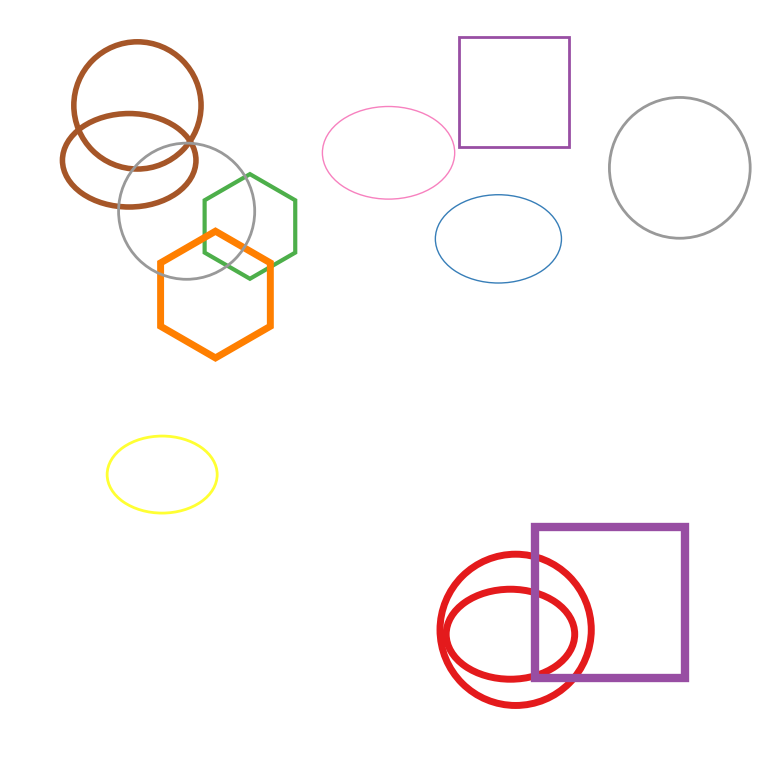[{"shape": "oval", "thickness": 2.5, "radius": 0.42, "center": [0.663, 0.176]}, {"shape": "circle", "thickness": 2.5, "radius": 0.49, "center": [0.67, 0.182]}, {"shape": "oval", "thickness": 0.5, "radius": 0.41, "center": [0.647, 0.69]}, {"shape": "hexagon", "thickness": 1.5, "radius": 0.34, "center": [0.325, 0.706]}, {"shape": "square", "thickness": 3, "radius": 0.49, "center": [0.792, 0.218]}, {"shape": "square", "thickness": 1, "radius": 0.36, "center": [0.667, 0.88]}, {"shape": "hexagon", "thickness": 2.5, "radius": 0.41, "center": [0.28, 0.617]}, {"shape": "oval", "thickness": 1, "radius": 0.36, "center": [0.211, 0.384]}, {"shape": "oval", "thickness": 2, "radius": 0.43, "center": [0.168, 0.792]}, {"shape": "circle", "thickness": 2, "radius": 0.41, "center": [0.178, 0.863]}, {"shape": "oval", "thickness": 0.5, "radius": 0.43, "center": [0.505, 0.802]}, {"shape": "circle", "thickness": 1, "radius": 0.46, "center": [0.883, 0.782]}, {"shape": "circle", "thickness": 1, "radius": 0.44, "center": [0.242, 0.726]}]